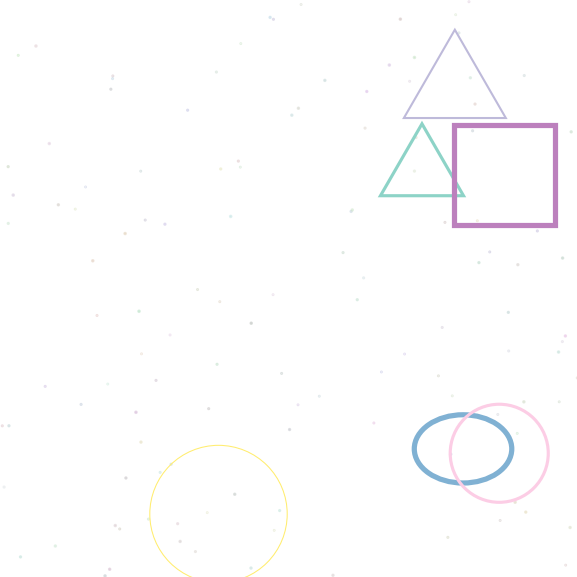[{"shape": "triangle", "thickness": 1.5, "radius": 0.42, "center": [0.731, 0.702]}, {"shape": "triangle", "thickness": 1, "radius": 0.51, "center": [0.788, 0.846]}, {"shape": "oval", "thickness": 2.5, "radius": 0.42, "center": [0.802, 0.222]}, {"shape": "circle", "thickness": 1.5, "radius": 0.42, "center": [0.864, 0.214]}, {"shape": "square", "thickness": 2.5, "radius": 0.44, "center": [0.873, 0.696]}, {"shape": "circle", "thickness": 0.5, "radius": 0.59, "center": [0.378, 0.109]}]